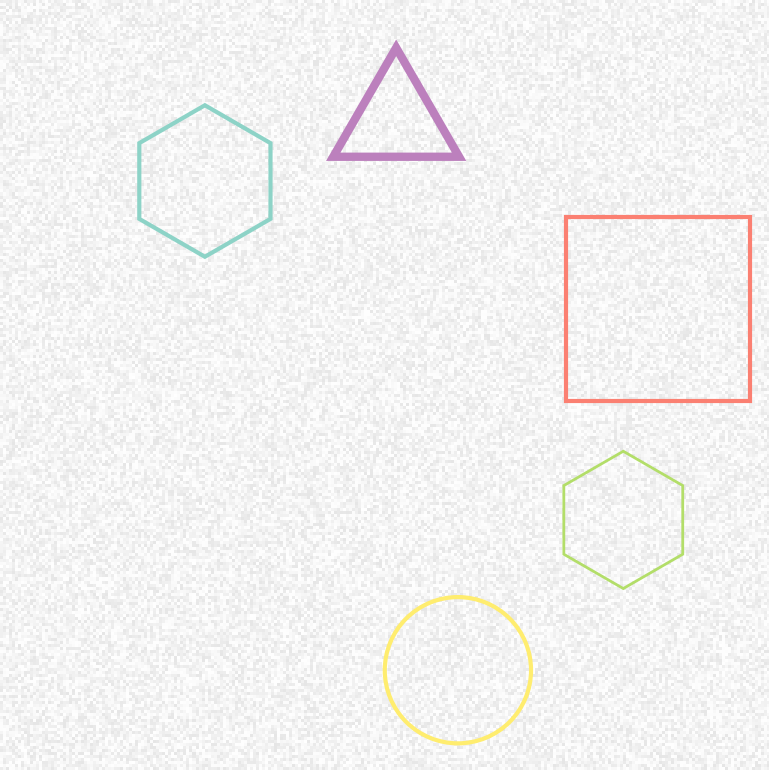[{"shape": "hexagon", "thickness": 1.5, "radius": 0.49, "center": [0.266, 0.765]}, {"shape": "square", "thickness": 1.5, "radius": 0.6, "center": [0.855, 0.599]}, {"shape": "hexagon", "thickness": 1, "radius": 0.45, "center": [0.809, 0.325]}, {"shape": "triangle", "thickness": 3, "radius": 0.47, "center": [0.515, 0.844]}, {"shape": "circle", "thickness": 1.5, "radius": 0.47, "center": [0.595, 0.13]}]